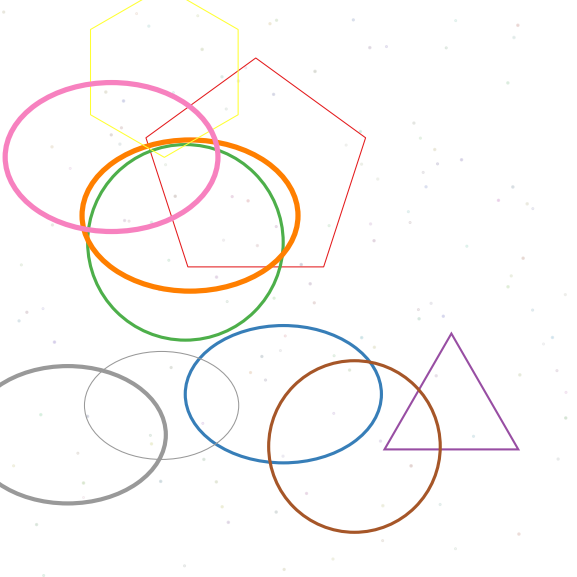[{"shape": "pentagon", "thickness": 0.5, "radius": 1.0, "center": [0.443, 0.699]}, {"shape": "oval", "thickness": 1.5, "radius": 0.85, "center": [0.491, 0.317]}, {"shape": "circle", "thickness": 1.5, "radius": 0.85, "center": [0.321, 0.579]}, {"shape": "triangle", "thickness": 1, "radius": 0.67, "center": [0.782, 0.288]}, {"shape": "oval", "thickness": 2.5, "radius": 0.93, "center": [0.329, 0.626]}, {"shape": "hexagon", "thickness": 0.5, "radius": 0.74, "center": [0.285, 0.874]}, {"shape": "circle", "thickness": 1.5, "radius": 0.74, "center": [0.614, 0.226]}, {"shape": "oval", "thickness": 2.5, "radius": 0.92, "center": [0.193, 0.727]}, {"shape": "oval", "thickness": 0.5, "radius": 0.67, "center": [0.28, 0.297]}, {"shape": "oval", "thickness": 2, "radius": 0.85, "center": [0.117, 0.246]}]